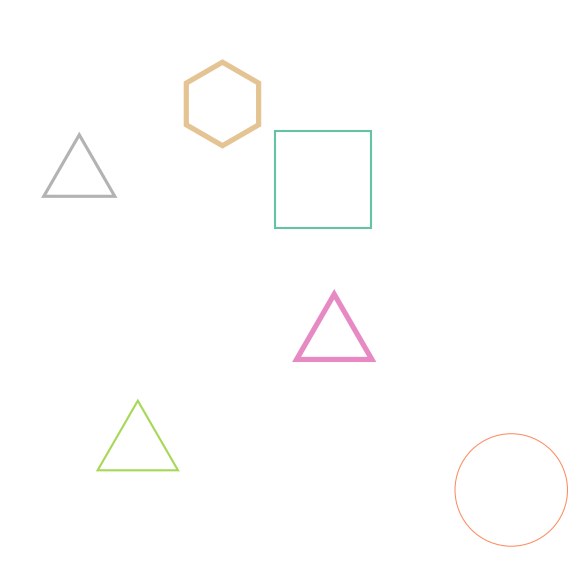[{"shape": "square", "thickness": 1, "radius": 0.42, "center": [0.559, 0.688]}, {"shape": "circle", "thickness": 0.5, "radius": 0.49, "center": [0.885, 0.151]}, {"shape": "triangle", "thickness": 2.5, "radius": 0.38, "center": [0.579, 0.414]}, {"shape": "triangle", "thickness": 1, "radius": 0.4, "center": [0.239, 0.225]}, {"shape": "hexagon", "thickness": 2.5, "radius": 0.36, "center": [0.385, 0.819]}, {"shape": "triangle", "thickness": 1.5, "radius": 0.36, "center": [0.137, 0.695]}]